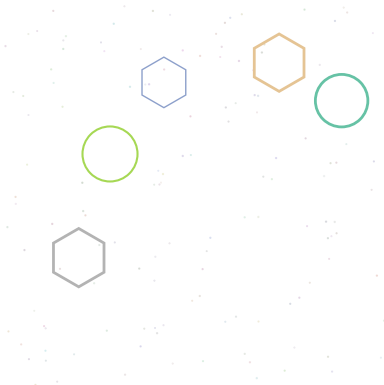[{"shape": "circle", "thickness": 2, "radius": 0.34, "center": [0.887, 0.739]}, {"shape": "hexagon", "thickness": 1, "radius": 0.33, "center": [0.426, 0.786]}, {"shape": "circle", "thickness": 1.5, "radius": 0.36, "center": [0.286, 0.6]}, {"shape": "hexagon", "thickness": 2, "radius": 0.37, "center": [0.725, 0.837]}, {"shape": "hexagon", "thickness": 2, "radius": 0.38, "center": [0.205, 0.331]}]